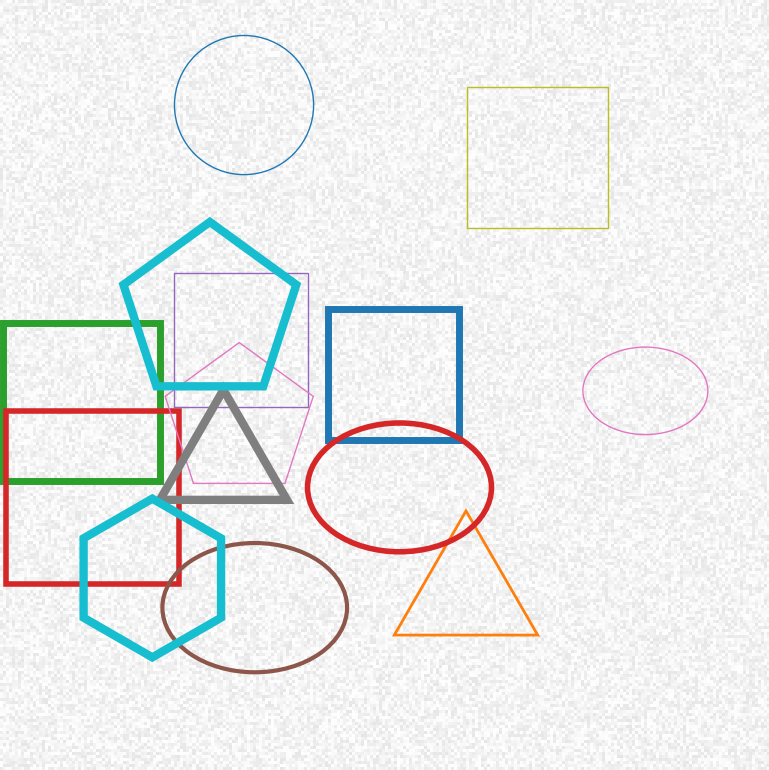[{"shape": "circle", "thickness": 0.5, "radius": 0.45, "center": [0.317, 0.864]}, {"shape": "square", "thickness": 2.5, "radius": 0.43, "center": [0.511, 0.513]}, {"shape": "triangle", "thickness": 1, "radius": 0.54, "center": [0.605, 0.229]}, {"shape": "square", "thickness": 2.5, "radius": 0.51, "center": [0.106, 0.478]}, {"shape": "oval", "thickness": 2, "radius": 0.6, "center": [0.519, 0.367]}, {"shape": "square", "thickness": 2, "radius": 0.56, "center": [0.12, 0.353]}, {"shape": "square", "thickness": 0.5, "radius": 0.44, "center": [0.313, 0.559]}, {"shape": "oval", "thickness": 1.5, "radius": 0.6, "center": [0.331, 0.211]}, {"shape": "pentagon", "thickness": 0.5, "radius": 0.51, "center": [0.311, 0.454]}, {"shape": "oval", "thickness": 0.5, "radius": 0.41, "center": [0.838, 0.492]}, {"shape": "triangle", "thickness": 3, "radius": 0.48, "center": [0.29, 0.398]}, {"shape": "square", "thickness": 0.5, "radius": 0.46, "center": [0.698, 0.795]}, {"shape": "hexagon", "thickness": 3, "radius": 0.52, "center": [0.198, 0.249]}, {"shape": "pentagon", "thickness": 3, "radius": 0.59, "center": [0.273, 0.594]}]